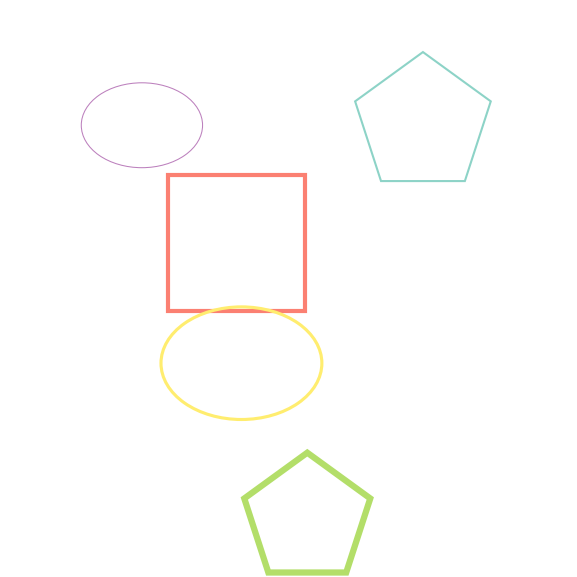[{"shape": "pentagon", "thickness": 1, "radius": 0.62, "center": [0.732, 0.785]}, {"shape": "square", "thickness": 2, "radius": 0.59, "center": [0.41, 0.578]}, {"shape": "pentagon", "thickness": 3, "radius": 0.57, "center": [0.532, 0.101]}, {"shape": "oval", "thickness": 0.5, "radius": 0.53, "center": [0.246, 0.782]}, {"shape": "oval", "thickness": 1.5, "radius": 0.7, "center": [0.418, 0.37]}]